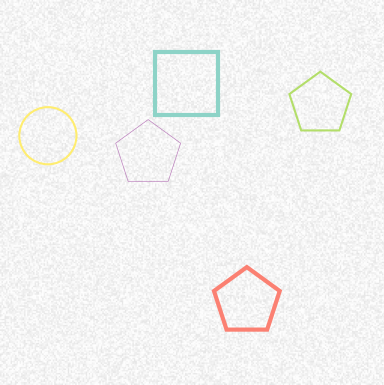[{"shape": "square", "thickness": 3, "radius": 0.41, "center": [0.484, 0.784]}, {"shape": "pentagon", "thickness": 3, "radius": 0.45, "center": [0.641, 0.216]}, {"shape": "pentagon", "thickness": 1.5, "radius": 0.42, "center": [0.832, 0.73]}, {"shape": "pentagon", "thickness": 0.5, "radius": 0.44, "center": [0.385, 0.601]}, {"shape": "circle", "thickness": 1.5, "radius": 0.37, "center": [0.124, 0.647]}]